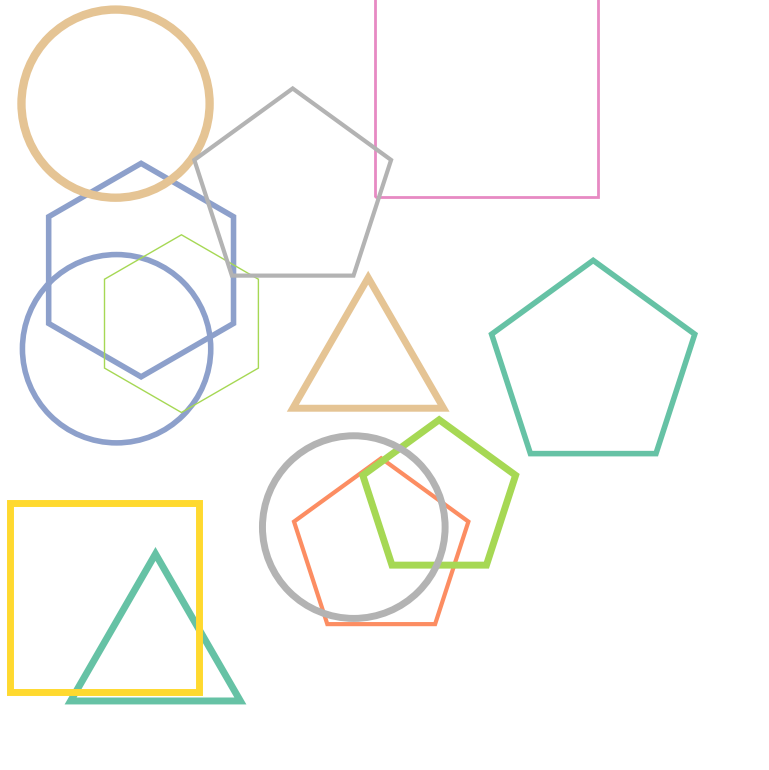[{"shape": "triangle", "thickness": 2.5, "radius": 0.64, "center": [0.202, 0.153]}, {"shape": "pentagon", "thickness": 2, "radius": 0.69, "center": [0.77, 0.523]}, {"shape": "pentagon", "thickness": 1.5, "radius": 0.6, "center": [0.495, 0.286]}, {"shape": "hexagon", "thickness": 2, "radius": 0.69, "center": [0.183, 0.649]}, {"shape": "circle", "thickness": 2, "radius": 0.61, "center": [0.151, 0.547]}, {"shape": "square", "thickness": 1, "radius": 0.73, "center": [0.632, 0.889]}, {"shape": "pentagon", "thickness": 2.5, "radius": 0.52, "center": [0.57, 0.35]}, {"shape": "hexagon", "thickness": 0.5, "radius": 0.58, "center": [0.236, 0.58]}, {"shape": "square", "thickness": 2.5, "radius": 0.61, "center": [0.136, 0.224]}, {"shape": "circle", "thickness": 3, "radius": 0.61, "center": [0.15, 0.865]}, {"shape": "triangle", "thickness": 2.5, "radius": 0.57, "center": [0.478, 0.526]}, {"shape": "pentagon", "thickness": 1.5, "radius": 0.67, "center": [0.38, 0.751]}, {"shape": "circle", "thickness": 2.5, "radius": 0.59, "center": [0.459, 0.315]}]